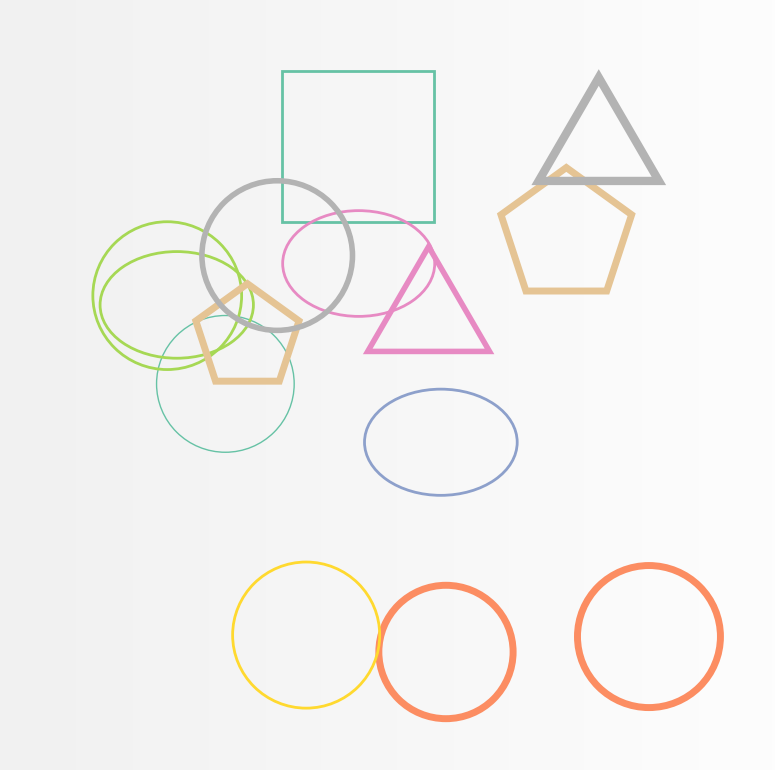[{"shape": "circle", "thickness": 0.5, "radius": 0.44, "center": [0.291, 0.501]}, {"shape": "square", "thickness": 1, "radius": 0.49, "center": [0.462, 0.81]}, {"shape": "circle", "thickness": 2.5, "radius": 0.46, "center": [0.837, 0.173]}, {"shape": "circle", "thickness": 2.5, "radius": 0.43, "center": [0.575, 0.153]}, {"shape": "oval", "thickness": 1, "radius": 0.49, "center": [0.569, 0.426]}, {"shape": "oval", "thickness": 1, "radius": 0.49, "center": [0.463, 0.658]}, {"shape": "triangle", "thickness": 2, "radius": 0.45, "center": [0.553, 0.589]}, {"shape": "oval", "thickness": 1, "radius": 0.49, "center": [0.228, 0.604]}, {"shape": "circle", "thickness": 1, "radius": 0.48, "center": [0.216, 0.616]}, {"shape": "circle", "thickness": 1, "radius": 0.47, "center": [0.395, 0.175]}, {"shape": "pentagon", "thickness": 2.5, "radius": 0.44, "center": [0.731, 0.694]}, {"shape": "pentagon", "thickness": 2.5, "radius": 0.35, "center": [0.319, 0.562]}, {"shape": "circle", "thickness": 2, "radius": 0.49, "center": [0.358, 0.668]}, {"shape": "triangle", "thickness": 3, "radius": 0.45, "center": [0.773, 0.81]}]